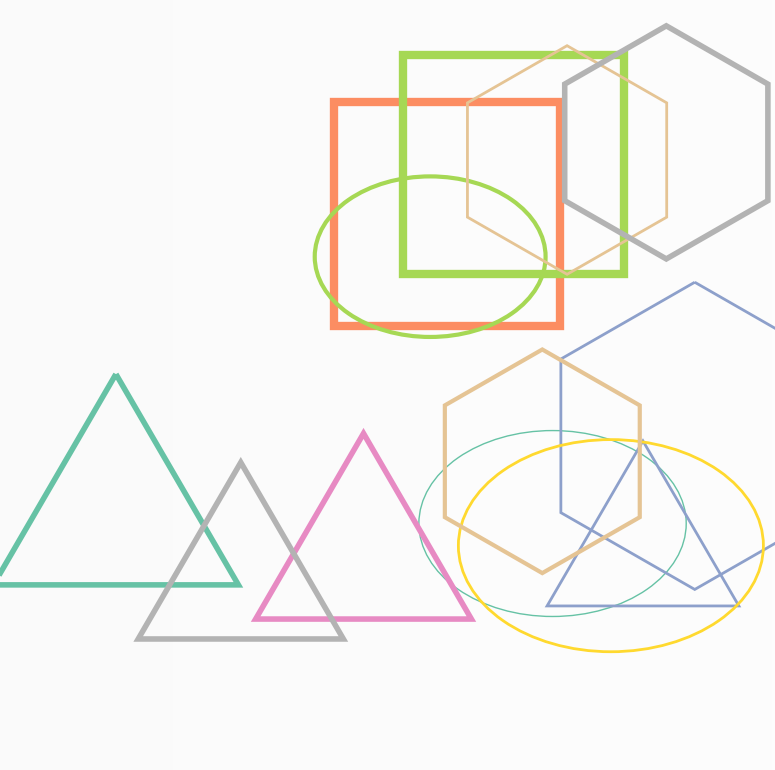[{"shape": "oval", "thickness": 0.5, "radius": 0.86, "center": [0.713, 0.32]}, {"shape": "triangle", "thickness": 2, "radius": 0.91, "center": [0.15, 0.332]}, {"shape": "square", "thickness": 3, "radius": 0.73, "center": [0.577, 0.722]}, {"shape": "triangle", "thickness": 1, "radius": 0.71, "center": [0.83, 0.284]}, {"shape": "hexagon", "thickness": 1, "radius": 1.0, "center": [0.896, 0.434]}, {"shape": "triangle", "thickness": 2, "radius": 0.8, "center": [0.469, 0.276]}, {"shape": "oval", "thickness": 1.5, "radius": 0.74, "center": [0.555, 0.667]}, {"shape": "square", "thickness": 3, "radius": 0.71, "center": [0.662, 0.786]}, {"shape": "oval", "thickness": 1, "radius": 0.98, "center": [0.788, 0.291]}, {"shape": "hexagon", "thickness": 1.5, "radius": 0.73, "center": [0.7, 0.401]}, {"shape": "hexagon", "thickness": 1, "radius": 0.74, "center": [0.732, 0.792]}, {"shape": "hexagon", "thickness": 2, "radius": 0.76, "center": [0.86, 0.815]}, {"shape": "triangle", "thickness": 2, "radius": 0.76, "center": [0.311, 0.247]}]